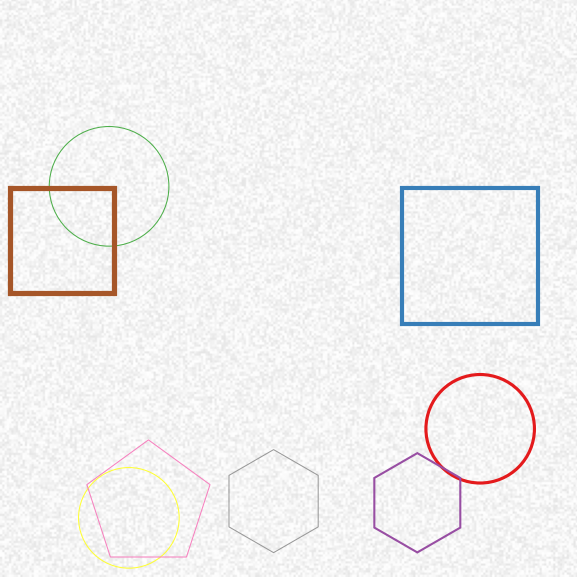[{"shape": "circle", "thickness": 1.5, "radius": 0.47, "center": [0.831, 0.257]}, {"shape": "square", "thickness": 2, "radius": 0.59, "center": [0.814, 0.557]}, {"shape": "circle", "thickness": 0.5, "radius": 0.52, "center": [0.189, 0.676]}, {"shape": "hexagon", "thickness": 1, "radius": 0.43, "center": [0.723, 0.129]}, {"shape": "circle", "thickness": 0.5, "radius": 0.44, "center": [0.223, 0.102]}, {"shape": "square", "thickness": 2.5, "radius": 0.45, "center": [0.107, 0.583]}, {"shape": "pentagon", "thickness": 0.5, "radius": 0.56, "center": [0.257, 0.125]}, {"shape": "hexagon", "thickness": 0.5, "radius": 0.45, "center": [0.474, 0.131]}]